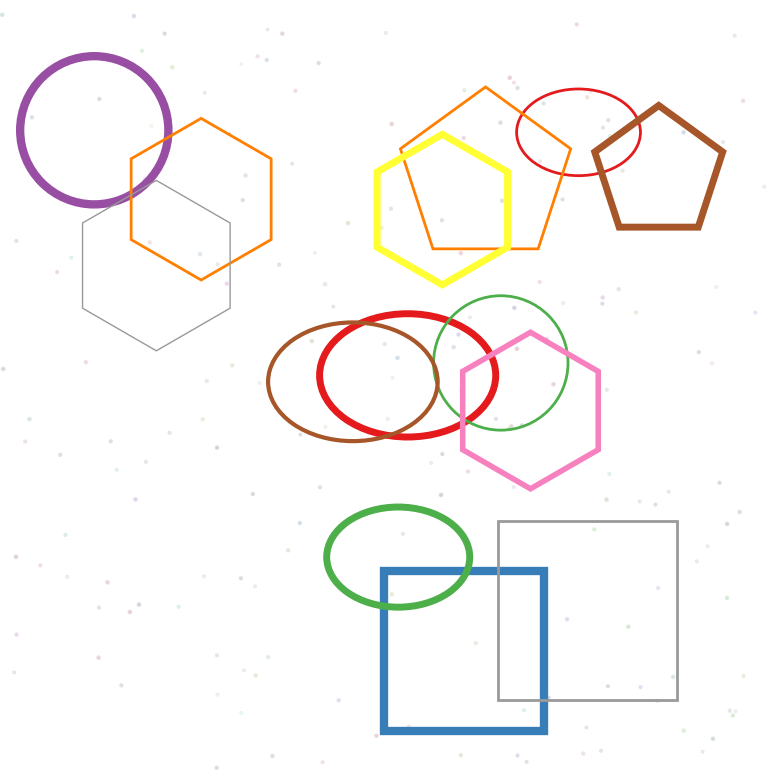[{"shape": "oval", "thickness": 1, "radius": 0.4, "center": [0.751, 0.828]}, {"shape": "oval", "thickness": 2.5, "radius": 0.57, "center": [0.529, 0.513]}, {"shape": "square", "thickness": 3, "radius": 0.52, "center": [0.603, 0.154]}, {"shape": "circle", "thickness": 1, "radius": 0.44, "center": [0.65, 0.529]}, {"shape": "oval", "thickness": 2.5, "radius": 0.46, "center": [0.517, 0.276]}, {"shape": "circle", "thickness": 3, "radius": 0.48, "center": [0.122, 0.831]}, {"shape": "pentagon", "thickness": 1, "radius": 0.58, "center": [0.631, 0.771]}, {"shape": "hexagon", "thickness": 1, "radius": 0.52, "center": [0.261, 0.741]}, {"shape": "hexagon", "thickness": 2.5, "radius": 0.49, "center": [0.575, 0.728]}, {"shape": "pentagon", "thickness": 2.5, "radius": 0.44, "center": [0.855, 0.776]}, {"shape": "oval", "thickness": 1.5, "radius": 0.55, "center": [0.458, 0.504]}, {"shape": "hexagon", "thickness": 2, "radius": 0.51, "center": [0.689, 0.467]}, {"shape": "square", "thickness": 1, "radius": 0.58, "center": [0.763, 0.207]}, {"shape": "hexagon", "thickness": 0.5, "radius": 0.55, "center": [0.203, 0.655]}]